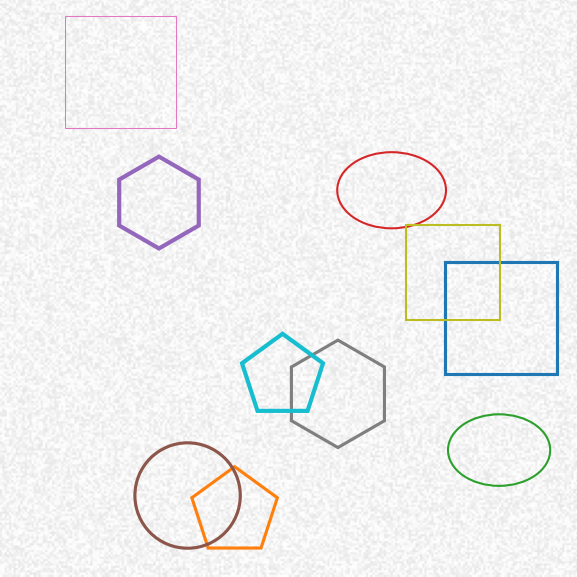[{"shape": "square", "thickness": 1.5, "radius": 0.48, "center": [0.868, 0.448]}, {"shape": "pentagon", "thickness": 1.5, "radius": 0.39, "center": [0.406, 0.113]}, {"shape": "oval", "thickness": 1, "radius": 0.44, "center": [0.864, 0.22]}, {"shape": "oval", "thickness": 1, "radius": 0.47, "center": [0.678, 0.67]}, {"shape": "hexagon", "thickness": 2, "radius": 0.4, "center": [0.275, 0.648]}, {"shape": "circle", "thickness": 1.5, "radius": 0.46, "center": [0.325, 0.141]}, {"shape": "square", "thickness": 0.5, "radius": 0.48, "center": [0.209, 0.874]}, {"shape": "hexagon", "thickness": 1.5, "radius": 0.47, "center": [0.585, 0.317]}, {"shape": "square", "thickness": 1, "radius": 0.41, "center": [0.785, 0.527]}, {"shape": "pentagon", "thickness": 2, "radius": 0.37, "center": [0.489, 0.347]}]